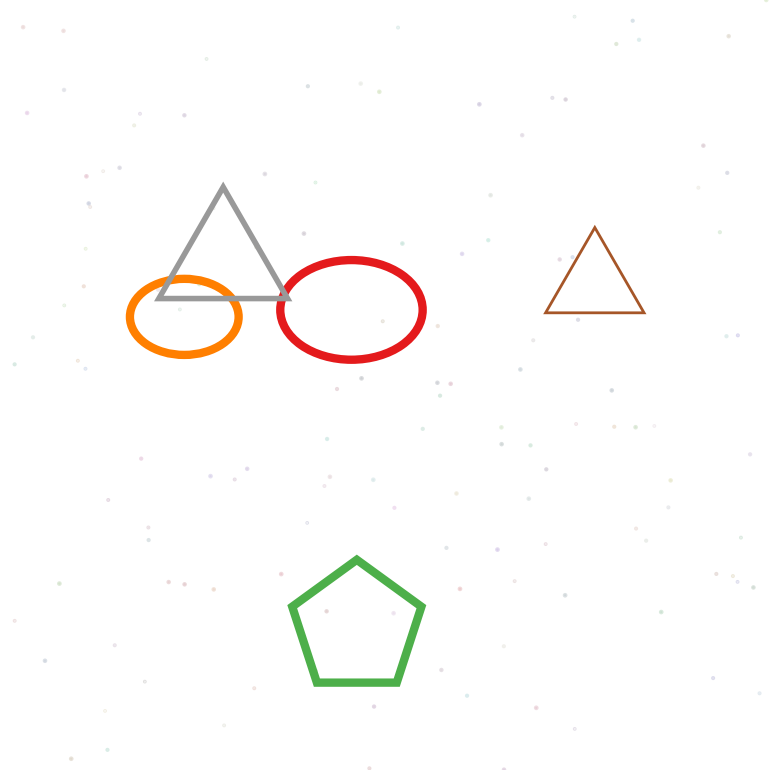[{"shape": "oval", "thickness": 3, "radius": 0.46, "center": [0.456, 0.598]}, {"shape": "pentagon", "thickness": 3, "radius": 0.44, "center": [0.463, 0.185]}, {"shape": "oval", "thickness": 3, "radius": 0.35, "center": [0.239, 0.588]}, {"shape": "triangle", "thickness": 1, "radius": 0.37, "center": [0.772, 0.631]}, {"shape": "triangle", "thickness": 2, "radius": 0.48, "center": [0.29, 0.661]}]